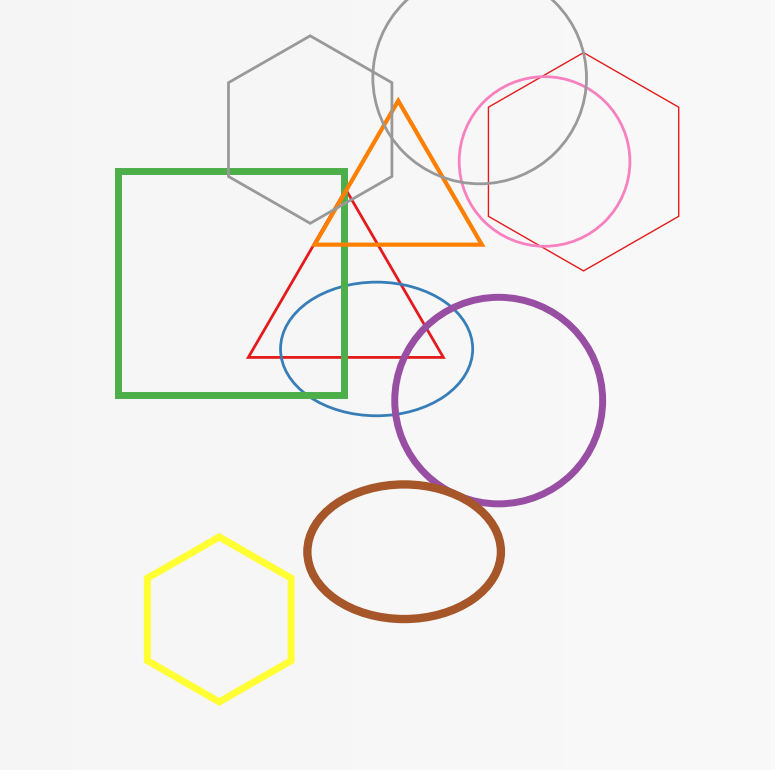[{"shape": "hexagon", "thickness": 0.5, "radius": 0.71, "center": [0.753, 0.79]}, {"shape": "triangle", "thickness": 1, "radius": 0.73, "center": [0.446, 0.608]}, {"shape": "oval", "thickness": 1, "radius": 0.62, "center": [0.486, 0.547]}, {"shape": "square", "thickness": 2.5, "radius": 0.73, "center": [0.298, 0.633]}, {"shape": "circle", "thickness": 2.5, "radius": 0.67, "center": [0.643, 0.48]}, {"shape": "triangle", "thickness": 1.5, "radius": 0.62, "center": [0.514, 0.745]}, {"shape": "hexagon", "thickness": 2.5, "radius": 0.54, "center": [0.283, 0.196]}, {"shape": "oval", "thickness": 3, "radius": 0.62, "center": [0.521, 0.283]}, {"shape": "circle", "thickness": 1, "radius": 0.55, "center": [0.703, 0.79]}, {"shape": "circle", "thickness": 1, "radius": 0.69, "center": [0.619, 0.899]}, {"shape": "hexagon", "thickness": 1, "radius": 0.61, "center": [0.4, 0.832]}]